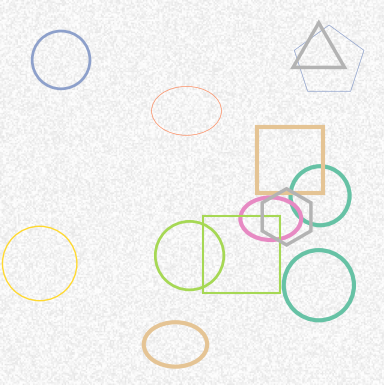[{"shape": "circle", "thickness": 3, "radius": 0.46, "center": [0.828, 0.259]}, {"shape": "circle", "thickness": 3, "radius": 0.38, "center": [0.831, 0.492]}, {"shape": "oval", "thickness": 0.5, "radius": 0.45, "center": [0.484, 0.712]}, {"shape": "pentagon", "thickness": 0.5, "radius": 0.48, "center": [0.855, 0.84]}, {"shape": "circle", "thickness": 2, "radius": 0.38, "center": [0.159, 0.844]}, {"shape": "oval", "thickness": 3, "radius": 0.39, "center": [0.703, 0.432]}, {"shape": "circle", "thickness": 2, "radius": 0.44, "center": [0.492, 0.336]}, {"shape": "square", "thickness": 1.5, "radius": 0.5, "center": [0.628, 0.338]}, {"shape": "circle", "thickness": 1, "radius": 0.48, "center": [0.103, 0.316]}, {"shape": "oval", "thickness": 3, "radius": 0.41, "center": [0.456, 0.105]}, {"shape": "square", "thickness": 3, "radius": 0.43, "center": [0.753, 0.585]}, {"shape": "hexagon", "thickness": 2.5, "radius": 0.37, "center": [0.744, 0.437]}, {"shape": "triangle", "thickness": 2.5, "radius": 0.39, "center": [0.828, 0.863]}]